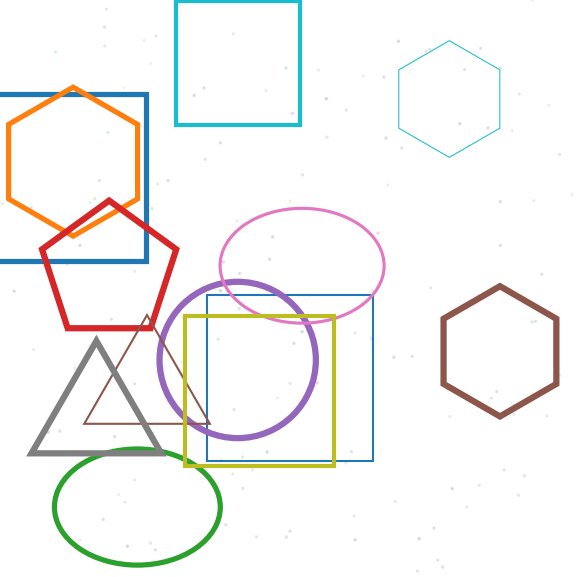[{"shape": "square", "thickness": 1, "radius": 0.72, "center": [0.502, 0.345]}, {"shape": "square", "thickness": 2.5, "radius": 0.72, "center": [0.107, 0.691]}, {"shape": "hexagon", "thickness": 2.5, "radius": 0.64, "center": [0.127, 0.719]}, {"shape": "oval", "thickness": 2.5, "radius": 0.72, "center": [0.238, 0.121]}, {"shape": "pentagon", "thickness": 3, "radius": 0.61, "center": [0.189, 0.53]}, {"shape": "circle", "thickness": 3, "radius": 0.68, "center": [0.412, 0.376]}, {"shape": "triangle", "thickness": 1, "radius": 0.63, "center": [0.255, 0.328]}, {"shape": "hexagon", "thickness": 3, "radius": 0.56, "center": [0.866, 0.391]}, {"shape": "oval", "thickness": 1.5, "radius": 0.71, "center": [0.523, 0.539]}, {"shape": "triangle", "thickness": 3, "radius": 0.65, "center": [0.167, 0.279]}, {"shape": "square", "thickness": 2, "radius": 0.65, "center": [0.45, 0.322]}, {"shape": "hexagon", "thickness": 0.5, "radius": 0.51, "center": [0.778, 0.828]}, {"shape": "square", "thickness": 2, "radius": 0.54, "center": [0.412, 0.89]}]